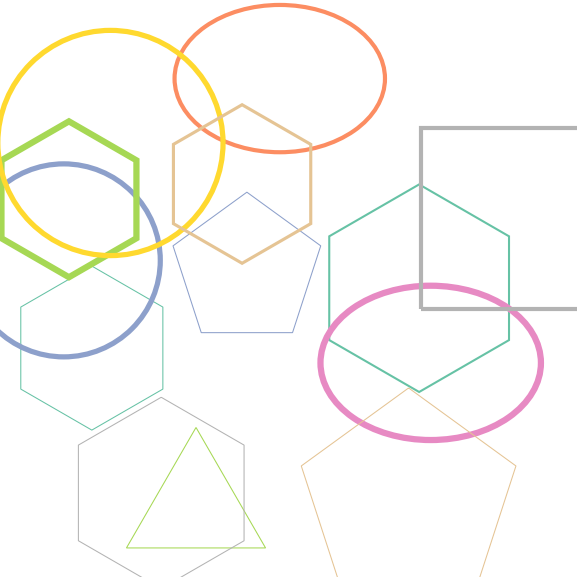[{"shape": "hexagon", "thickness": 0.5, "radius": 0.71, "center": [0.159, 0.396]}, {"shape": "hexagon", "thickness": 1, "radius": 0.9, "center": [0.726, 0.5]}, {"shape": "oval", "thickness": 2, "radius": 0.91, "center": [0.484, 0.863]}, {"shape": "circle", "thickness": 2.5, "radius": 0.84, "center": [0.11, 0.548]}, {"shape": "pentagon", "thickness": 0.5, "radius": 0.67, "center": [0.428, 0.532]}, {"shape": "oval", "thickness": 3, "radius": 0.95, "center": [0.746, 0.371]}, {"shape": "hexagon", "thickness": 3, "radius": 0.67, "center": [0.119, 0.654]}, {"shape": "triangle", "thickness": 0.5, "radius": 0.7, "center": [0.339, 0.12]}, {"shape": "circle", "thickness": 2.5, "radius": 0.97, "center": [0.191, 0.752]}, {"shape": "pentagon", "thickness": 0.5, "radius": 0.98, "center": [0.708, 0.132]}, {"shape": "hexagon", "thickness": 1.5, "radius": 0.69, "center": [0.419, 0.681]}, {"shape": "hexagon", "thickness": 0.5, "radius": 0.83, "center": [0.279, 0.146]}, {"shape": "square", "thickness": 2, "radius": 0.79, "center": [0.886, 0.621]}]